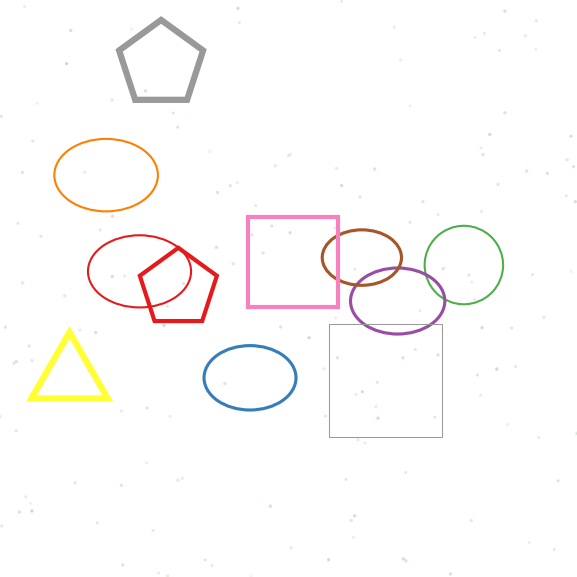[{"shape": "pentagon", "thickness": 2, "radius": 0.35, "center": [0.309, 0.5]}, {"shape": "oval", "thickness": 1, "radius": 0.45, "center": [0.242, 0.529]}, {"shape": "oval", "thickness": 1.5, "radius": 0.4, "center": [0.433, 0.345]}, {"shape": "circle", "thickness": 1, "radius": 0.34, "center": [0.803, 0.54]}, {"shape": "oval", "thickness": 1.5, "radius": 0.41, "center": [0.689, 0.478]}, {"shape": "oval", "thickness": 1, "radius": 0.45, "center": [0.184, 0.696]}, {"shape": "triangle", "thickness": 3, "radius": 0.38, "center": [0.12, 0.347]}, {"shape": "oval", "thickness": 1.5, "radius": 0.34, "center": [0.627, 0.553]}, {"shape": "square", "thickness": 2, "radius": 0.39, "center": [0.507, 0.545]}, {"shape": "pentagon", "thickness": 3, "radius": 0.38, "center": [0.279, 0.888]}, {"shape": "square", "thickness": 0.5, "radius": 0.49, "center": [0.668, 0.34]}]